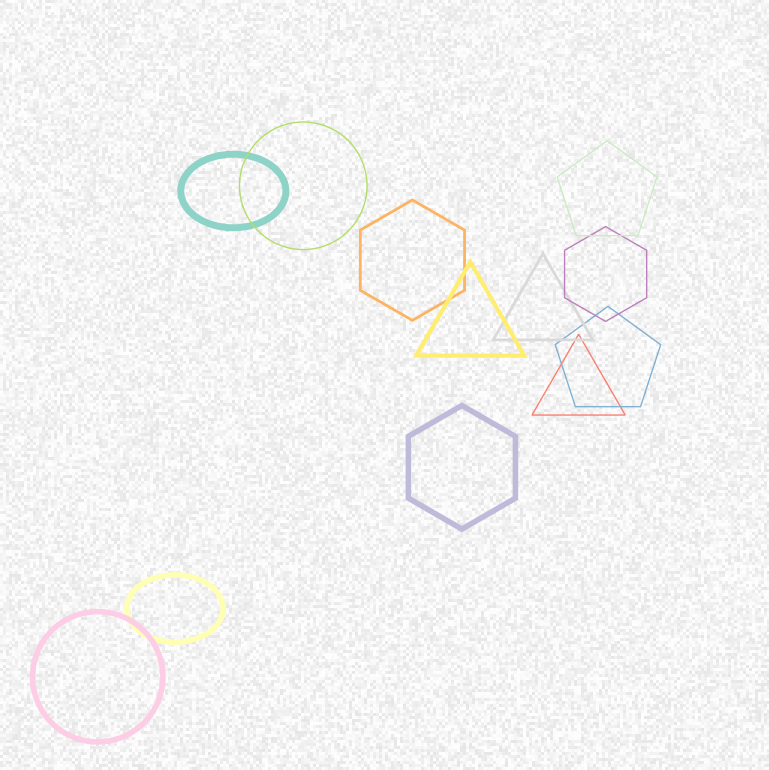[{"shape": "oval", "thickness": 2.5, "radius": 0.34, "center": [0.303, 0.752]}, {"shape": "oval", "thickness": 2, "radius": 0.31, "center": [0.227, 0.21]}, {"shape": "hexagon", "thickness": 2, "radius": 0.4, "center": [0.6, 0.393]}, {"shape": "triangle", "thickness": 0.5, "radius": 0.35, "center": [0.751, 0.496]}, {"shape": "pentagon", "thickness": 0.5, "radius": 0.36, "center": [0.79, 0.53]}, {"shape": "hexagon", "thickness": 1, "radius": 0.39, "center": [0.536, 0.662]}, {"shape": "circle", "thickness": 0.5, "radius": 0.41, "center": [0.394, 0.759]}, {"shape": "circle", "thickness": 2, "radius": 0.42, "center": [0.127, 0.121]}, {"shape": "triangle", "thickness": 1, "radius": 0.37, "center": [0.705, 0.596]}, {"shape": "hexagon", "thickness": 0.5, "radius": 0.31, "center": [0.787, 0.644]}, {"shape": "pentagon", "thickness": 0.5, "radius": 0.34, "center": [0.788, 0.749]}, {"shape": "triangle", "thickness": 1.5, "radius": 0.41, "center": [0.611, 0.579]}]